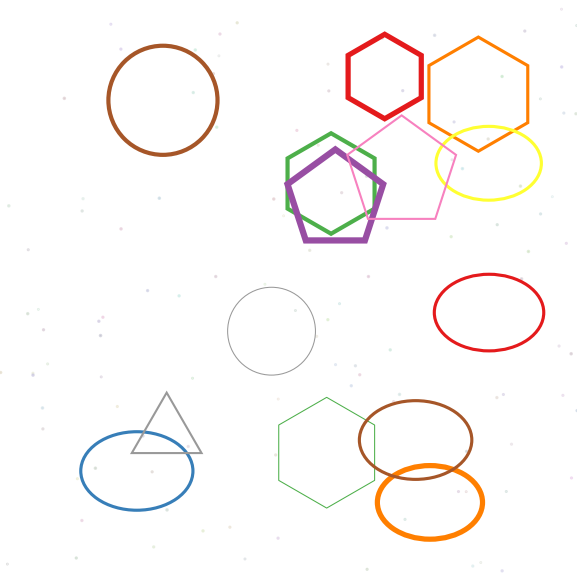[{"shape": "hexagon", "thickness": 2.5, "radius": 0.37, "center": [0.666, 0.867]}, {"shape": "oval", "thickness": 1.5, "radius": 0.47, "center": [0.847, 0.458]}, {"shape": "oval", "thickness": 1.5, "radius": 0.49, "center": [0.237, 0.184]}, {"shape": "hexagon", "thickness": 2, "radius": 0.43, "center": [0.573, 0.681]}, {"shape": "hexagon", "thickness": 0.5, "radius": 0.48, "center": [0.566, 0.215]}, {"shape": "pentagon", "thickness": 3, "radius": 0.44, "center": [0.581, 0.653]}, {"shape": "oval", "thickness": 2.5, "radius": 0.46, "center": [0.744, 0.129]}, {"shape": "hexagon", "thickness": 1.5, "radius": 0.49, "center": [0.828, 0.836]}, {"shape": "oval", "thickness": 1.5, "radius": 0.46, "center": [0.846, 0.716]}, {"shape": "oval", "thickness": 1.5, "radius": 0.49, "center": [0.72, 0.237]}, {"shape": "circle", "thickness": 2, "radius": 0.47, "center": [0.282, 0.825]}, {"shape": "pentagon", "thickness": 1, "radius": 0.5, "center": [0.695, 0.7]}, {"shape": "circle", "thickness": 0.5, "radius": 0.38, "center": [0.47, 0.426]}, {"shape": "triangle", "thickness": 1, "radius": 0.35, "center": [0.289, 0.249]}]